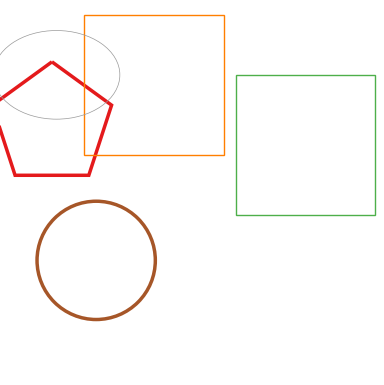[{"shape": "pentagon", "thickness": 2.5, "radius": 0.81, "center": [0.135, 0.677]}, {"shape": "square", "thickness": 1, "radius": 0.9, "center": [0.793, 0.623]}, {"shape": "square", "thickness": 1, "radius": 0.91, "center": [0.401, 0.78]}, {"shape": "circle", "thickness": 2.5, "radius": 0.77, "center": [0.25, 0.324]}, {"shape": "oval", "thickness": 0.5, "radius": 0.82, "center": [0.147, 0.806]}]